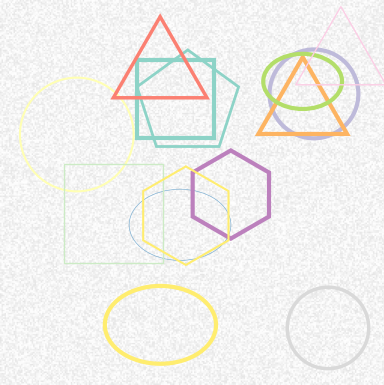[{"shape": "pentagon", "thickness": 2, "radius": 0.69, "center": [0.488, 0.732]}, {"shape": "square", "thickness": 3, "radius": 0.5, "center": [0.455, 0.743]}, {"shape": "circle", "thickness": 1.5, "radius": 0.74, "center": [0.2, 0.651]}, {"shape": "circle", "thickness": 3, "radius": 0.58, "center": [0.815, 0.756]}, {"shape": "triangle", "thickness": 2.5, "radius": 0.7, "center": [0.416, 0.816]}, {"shape": "oval", "thickness": 0.5, "radius": 0.66, "center": [0.468, 0.416]}, {"shape": "triangle", "thickness": 3, "radius": 0.66, "center": [0.786, 0.719]}, {"shape": "oval", "thickness": 3, "radius": 0.51, "center": [0.786, 0.789]}, {"shape": "triangle", "thickness": 1, "radius": 0.68, "center": [0.885, 0.847]}, {"shape": "circle", "thickness": 2.5, "radius": 0.53, "center": [0.852, 0.148]}, {"shape": "hexagon", "thickness": 3, "radius": 0.57, "center": [0.6, 0.495]}, {"shape": "square", "thickness": 1, "radius": 0.64, "center": [0.295, 0.444]}, {"shape": "hexagon", "thickness": 1.5, "radius": 0.64, "center": [0.483, 0.44]}, {"shape": "oval", "thickness": 3, "radius": 0.72, "center": [0.417, 0.156]}]